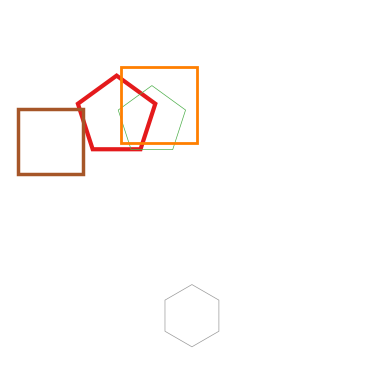[{"shape": "pentagon", "thickness": 3, "radius": 0.53, "center": [0.303, 0.698]}, {"shape": "pentagon", "thickness": 0.5, "radius": 0.46, "center": [0.395, 0.686]}, {"shape": "square", "thickness": 2, "radius": 0.49, "center": [0.414, 0.726]}, {"shape": "square", "thickness": 2.5, "radius": 0.42, "center": [0.132, 0.633]}, {"shape": "hexagon", "thickness": 0.5, "radius": 0.4, "center": [0.499, 0.18]}]